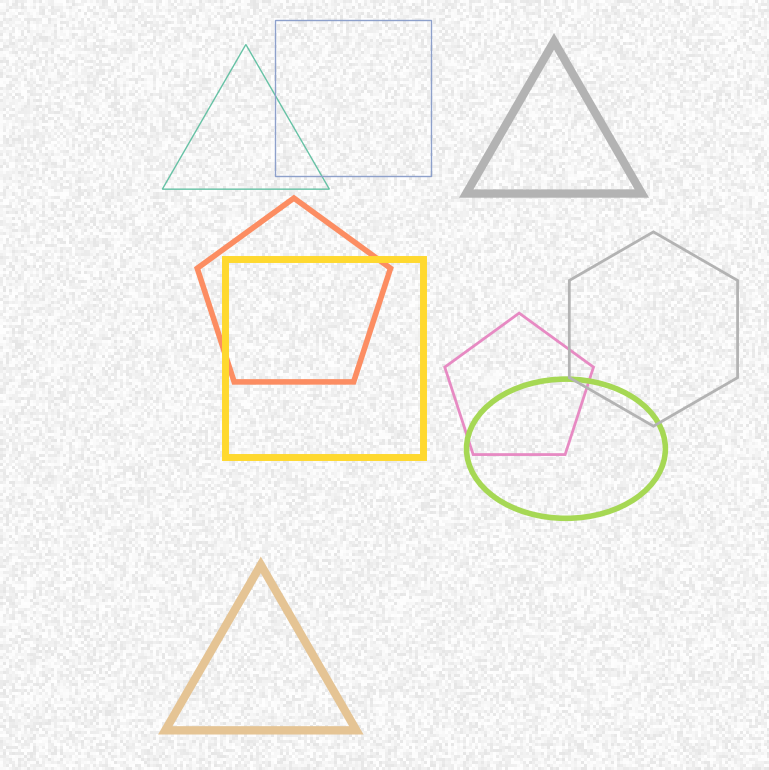[{"shape": "triangle", "thickness": 0.5, "radius": 0.63, "center": [0.319, 0.817]}, {"shape": "pentagon", "thickness": 2, "radius": 0.66, "center": [0.382, 0.611]}, {"shape": "square", "thickness": 0.5, "radius": 0.51, "center": [0.458, 0.873]}, {"shape": "pentagon", "thickness": 1, "radius": 0.51, "center": [0.674, 0.492]}, {"shape": "oval", "thickness": 2, "radius": 0.65, "center": [0.735, 0.417]}, {"shape": "square", "thickness": 2.5, "radius": 0.64, "center": [0.42, 0.535]}, {"shape": "triangle", "thickness": 3, "radius": 0.72, "center": [0.339, 0.123]}, {"shape": "hexagon", "thickness": 1, "radius": 0.63, "center": [0.849, 0.573]}, {"shape": "triangle", "thickness": 3, "radius": 0.66, "center": [0.72, 0.814]}]